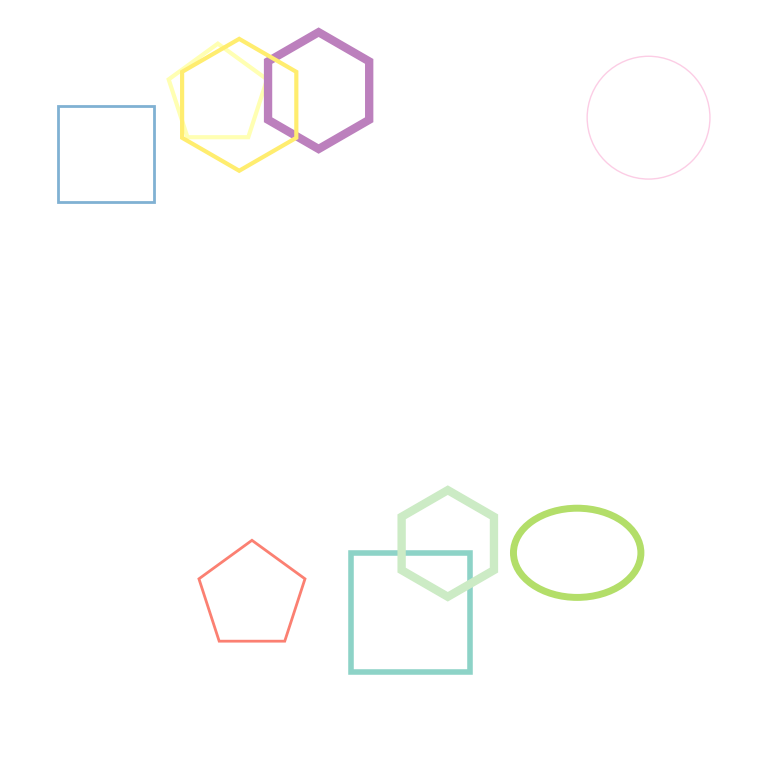[{"shape": "square", "thickness": 2, "radius": 0.39, "center": [0.533, 0.204]}, {"shape": "pentagon", "thickness": 1.5, "radius": 0.34, "center": [0.283, 0.876]}, {"shape": "pentagon", "thickness": 1, "radius": 0.36, "center": [0.327, 0.226]}, {"shape": "square", "thickness": 1, "radius": 0.31, "center": [0.138, 0.8]}, {"shape": "oval", "thickness": 2.5, "radius": 0.41, "center": [0.75, 0.282]}, {"shape": "circle", "thickness": 0.5, "radius": 0.4, "center": [0.842, 0.847]}, {"shape": "hexagon", "thickness": 3, "radius": 0.38, "center": [0.414, 0.882]}, {"shape": "hexagon", "thickness": 3, "radius": 0.35, "center": [0.582, 0.294]}, {"shape": "hexagon", "thickness": 1.5, "radius": 0.43, "center": [0.311, 0.864]}]